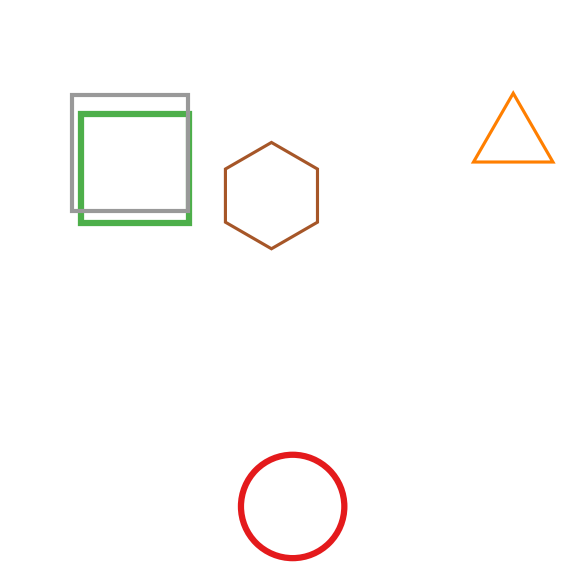[{"shape": "circle", "thickness": 3, "radius": 0.45, "center": [0.507, 0.122]}, {"shape": "square", "thickness": 3, "radius": 0.47, "center": [0.233, 0.707]}, {"shape": "triangle", "thickness": 1.5, "radius": 0.4, "center": [0.889, 0.758]}, {"shape": "hexagon", "thickness": 1.5, "radius": 0.46, "center": [0.47, 0.66]}, {"shape": "square", "thickness": 2, "radius": 0.5, "center": [0.225, 0.734]}]